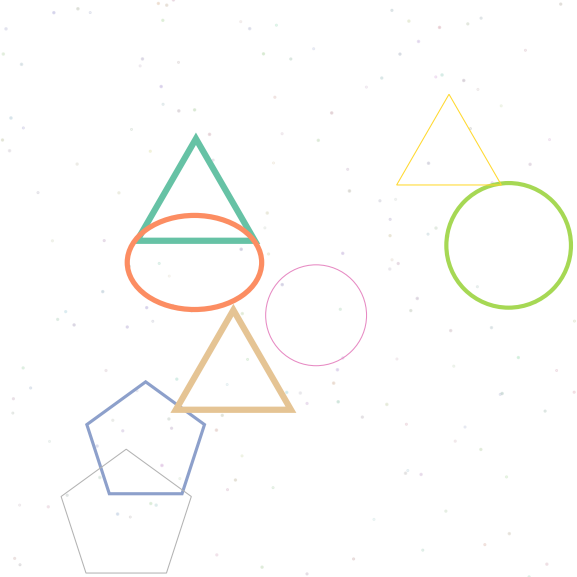[{"shape": "triangle", "thickness": 3, "radius": 0.59, "center": [0.339, 0.641]}, {"shape": "oval", "thickness": 2.5, "radius": 0.58, "center": [0.337, 0.545]}, {"shape": "pentagon", "thickness": 1.5, "radius": 0.54, "center": [0.252, 0.231]}, {"shape": "circle", "thickness": 0.5, "radius": 0.44, "center": [0.547, 0.453]}, {"shape": "circle", "thickness": 2, "radius": 0.54, "center": [0.881, 0.574]}, {"shape": "triangle", "thickness": 0.5, "radius": 0.52, "center": [0.777, 0.731]}, {"shape": "triangle", "thickness": 3, "radius": 0.58, "center": [0.404, 0.347]}, {"shape": "pentagon", "thickness": 0.5, "radius": 0.59, "center": [0.219, 0.103]}]